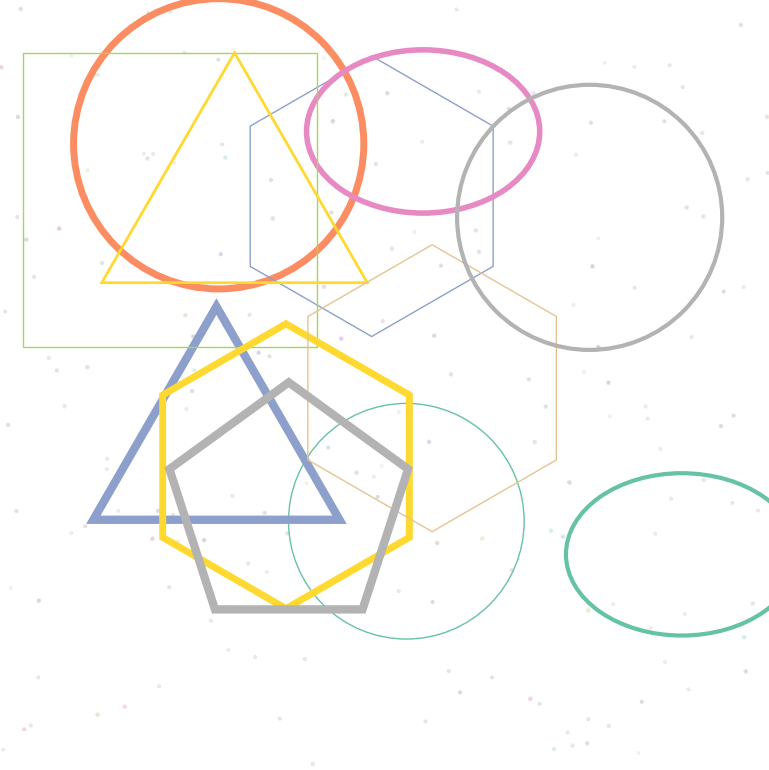[{"shape": "oval", "thickness": 1.5, "radius": 0.75, "center": [0.886, 0.28]}, {"shape": "circle", "thickness": 0.5, "radius": 0.77, "center": [0.528, 0.323]}, {"shape": "circle", "thickness": 2.5, "radius": 0.94, "center": [0.284, 0.813]}, {"shape": "hexagon", "thickness": 0.5, "radius": 0.91, "center": [0.483, 0.745]}, {"shape": "triangle", "thickness": 3, "radius": 0.92, "center": [0.281, 0.417]}, {"shape": "oval", "thickness": 2, "radius": 0.76, "center": [0.55, 0.829]}, {"shape": "square", "thickness": 0.5, "radius": 0.95, "center": [0.221, 0.74]}, {"shape": "triangle", "thickness": 1, "radius": 1.0, "center": [0.305, 0.732]}, {"shape": "hexagon", "thickness": 2.5, "radius": 0.92, "center": [0.371, 0.395]}, {"shape": "hexagon", "thickness": 0.5, "radius": 0.93, "center": [0.561, 0.496]}, {"shape": "pentagon", "thickness": 3, "radius": 0.81, "center": [0.375, 0.34]}, {"shape": "circle", "thickness": 1.5, "radius": 0.86, "center": [0.766, 0.718]}]